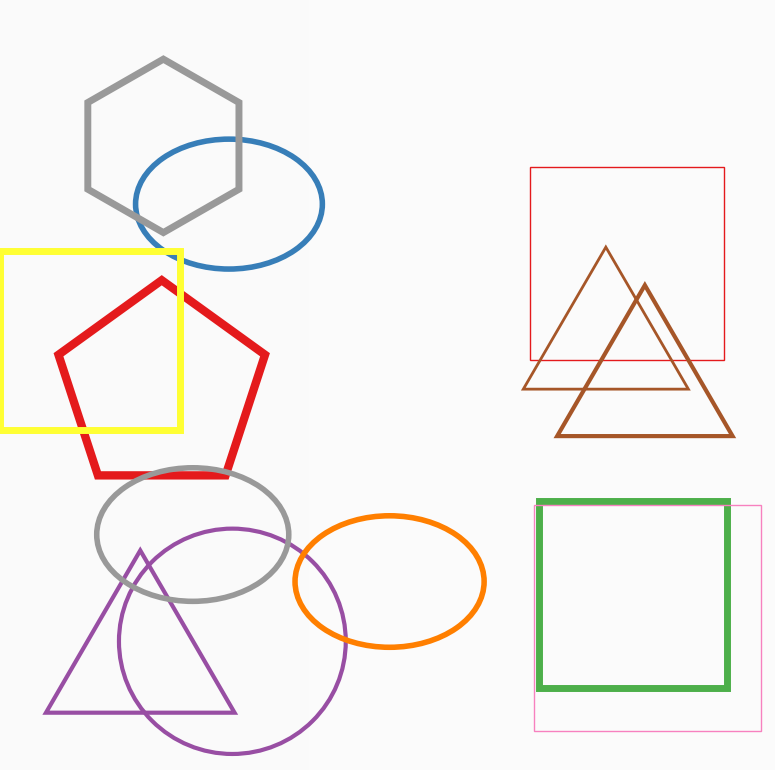[{"shape": "square", "thickness": 0.5, "radius": 0.63, "center": [0.809, 0.657]}, {"shape": "pentagon", "thickness": 3, "radius": 0.7, "center": [0.209, 0.496]}, {"shape": "oval", "thickness": 2, "radius": 0.6, "center": [0.295, 0.735]}, {"shape": "square", "thickness": 2.5, "radius": 0.61, "center": [0.817, 0.228]}, {"shape": "triangle", "thickness": 1.5, "radius": 0.7, "center": [0.181, 0.145]}, {"shape": "circle", "thickness": 1.5, "radius": 0.73, "center": [0.3, 0.167]}, {"shape": "oval", "thickness": 2, "radius": 0.61, "center": [0.503, 0.245]}, {"shape": "square", "thickness": 2.5, "radius": 0.58, "center": [0.116, 0.558]}, {"shape": "triangle", "thickness": 1, "radius": 0.61, "center": [0.782, 0.556]}, {"shape": "triangle", "thickness": 1.5, "radius": 0.65, "center": [0.832, 0.499]}, {"shape": "square", "thickness": 0.5, "radius": 0.73, "center": [0.836, 0.197]}, {"shape": "oval", "thickness": 2, "radius": 0.62, "center": [0.249, 0.306]}, {"shape": "hexagon", "thickness": 2.5, "radius": 0.56, "center": [0.211, 0.811]}]